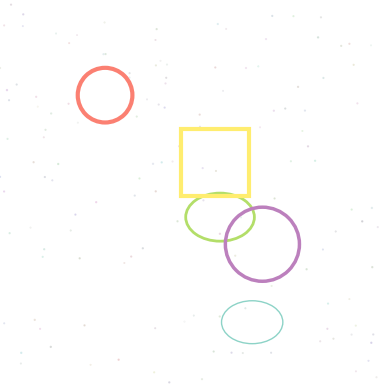[{"shape": "oval", "thickness": 1, "radius": 0.4, "center": [0.655, 0.163]}, {"shape": "circle", "thickness": 3, "radius": 0.35, "center": [0.273, 0.753]}, {"shape": "oval", "thickness": 2, "radius": 0.45, "center": [0.572, 0.436]}, {"shape": "circle", "thickness": 2.5, "radius": 0.48, "center": [0.682, 0.366]}, {"shape": "square", "thickness": 3, "radius": 0.44, "center": [0.559, 0.578]}]